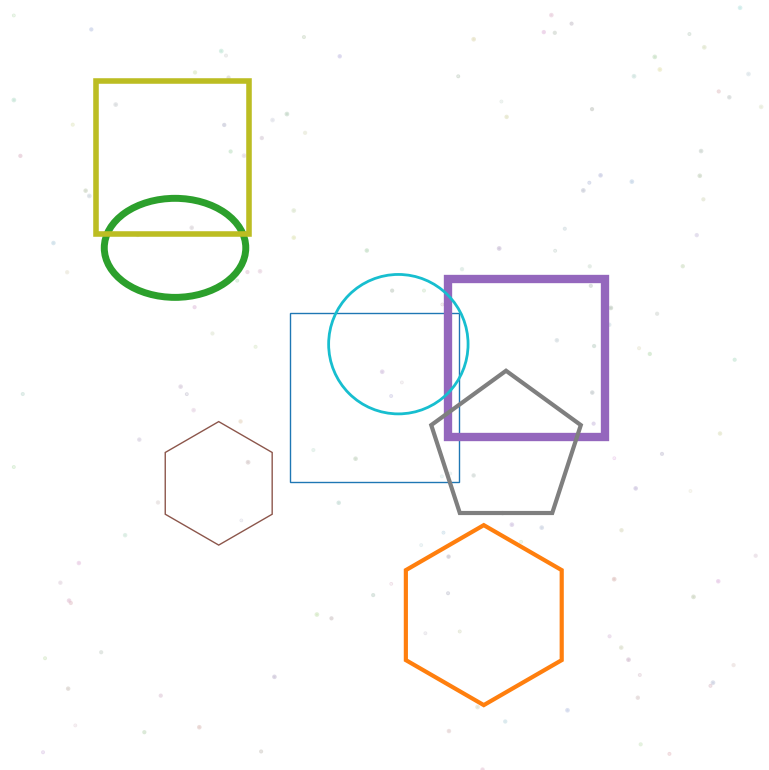[{"shape": "square", "thickness": 0.5, "radius": 0.55, "center": [0.486, 0.484]}, {"shape": "hexagon", "thickness": 1.5, "radius": 0.58, "center": [0.628, 0.201]}, {"shape": "oval", "thickness": 2.5, "radius": 0.46, "center": [0.227, 0.678]}, {"shape": "square", "thickness": 3, "radius": 0.51, "center": [0.683, 0.535]}, {"shape": "hexagon", "thickness": 0.5, "radius": 0.4, "center": [0.284, 0.372]}, {"shape": "pentagon", "thickness": 1.5, "radius": 0.51, "center": [0.657, 0.416]}, {"shape": "square", "thickness": 2, "radius": 0.5, "center": [0.224, 0.795]}, {"shape": "circle", "thickness": 1, "radius": 0.45, "center": [0.517, 0.553]}]